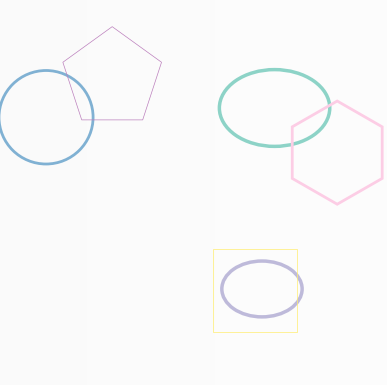[{"shape": "oval", "thickness": 2.5, "radius": 0.71, "center": [0.709, 0.72]}, {"shape": "oval", "thickness": 2.5, "radius": 0.52, "center": [0.676, 0.249]}, {"shape": "circle", "thickness": 2, "radius": 0.61, "center": [0.119, 0.695]}, {"shape": "hexagon", "thickness": 2, "radius": 0.67, "center": [0.87, 0.604]}, {"shape": "pentagon", "thickness": 0.5, "radius": 0.67, "center": [0.29, 0.797]}, {"shape": "square", "thickness": 0.5, "radius": 0.54, "center": [0.658, 0.245]}]